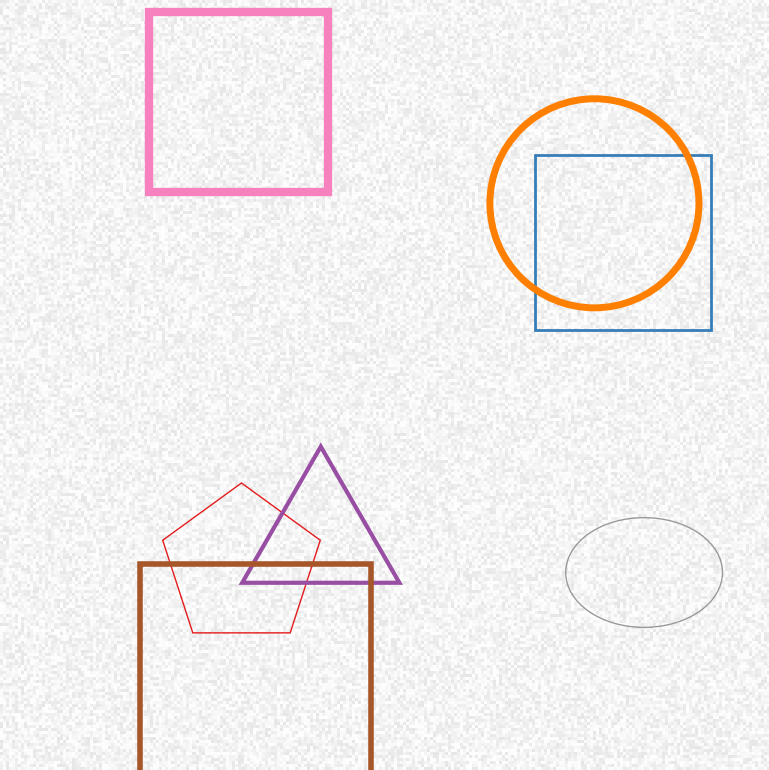[{"shape": "pentagon", "thickness": 0.5, "radius": 0.54, "center": [0.314, 0.265]}, {"shape": "square", "thickness": 1, "radius": 0.57, "center": [0.809, 0.685]}, {"shape": "triangle", "thickness": 1.5, "radius": 0.59, "center": [0.417, 0.302]}, {"shape": "circle", "thickness": 2.5, "radius": 0.68, "center": [0.772, 0.736]}, {"shape": "square", "thickness": 2, "radius": 0.75, "center": [0.332, 0.117]}, {"shape": "square", "thickness": 3, "radius": 0.58, "center": [0.31, 0.868]}, {"shape": "oval", "thickness": 0.5, "radius": 0.51, "center": [0.837, 0.256]}]